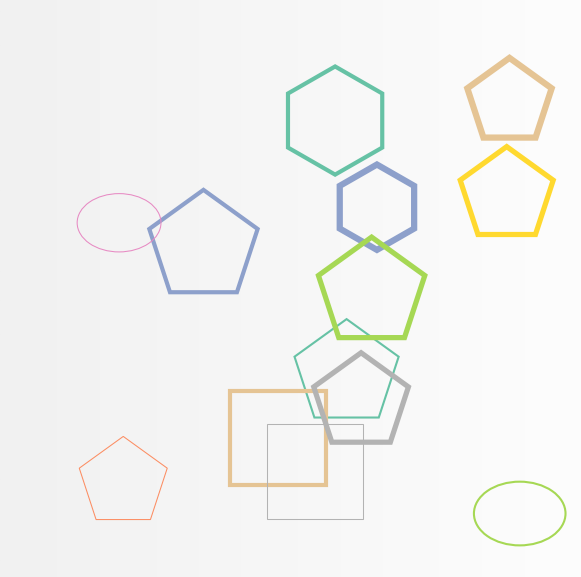[{"shape": "pentagon", "thickness": 1, "radius": 0.47, "center": [0.596, 0.352]}, {"shape": "hexagon", "thickness": 2, "radius": 0.47, "center": [0.577, 0.79]}, {"shape": "pentagon", "thickness": 0.5, "radius": 0.4, "center": [0.212, 0.164]}, {"shape": "hexagon", "thickness": 3, "radius": 0.37, "center": [0.649, 0.64]}, {"shape": "pentagon", "thickness": 2, "radius": 0.49, "center": [0.35, 0.572]}, {"shape": "oval", "thickness": 0.5, "radius": 0.36, "center": [0.205, 0.613]}, {"shape": "pentagon", "thickness": 2.5, "radius": 0.48, "center": [0.639, 0.492]}, {"shape": "oval", "thickness": 1, "radius": 0.39, "center": [0.894, 0.11]}, {"shape": "pentagon", "thickness": 2.5, "radius": 0.42, "center": [0.872, 0.661]}, {"shape": "pentagon", "thickness": 3, "radius": 0.38, "center": [0.877, 0.823]}, {"shape": "square", "thickness": 2, "radius": 0.41, "center": [0.478, 0.241]}, {"shape": "square", "thickness": 0.5, "radius": 0.41, "center": [0.542, 0.182]}, {"shape": "pentagon", "thickness": 2.5, "radius": 0.43, "center": [0.621, 0.303]}]